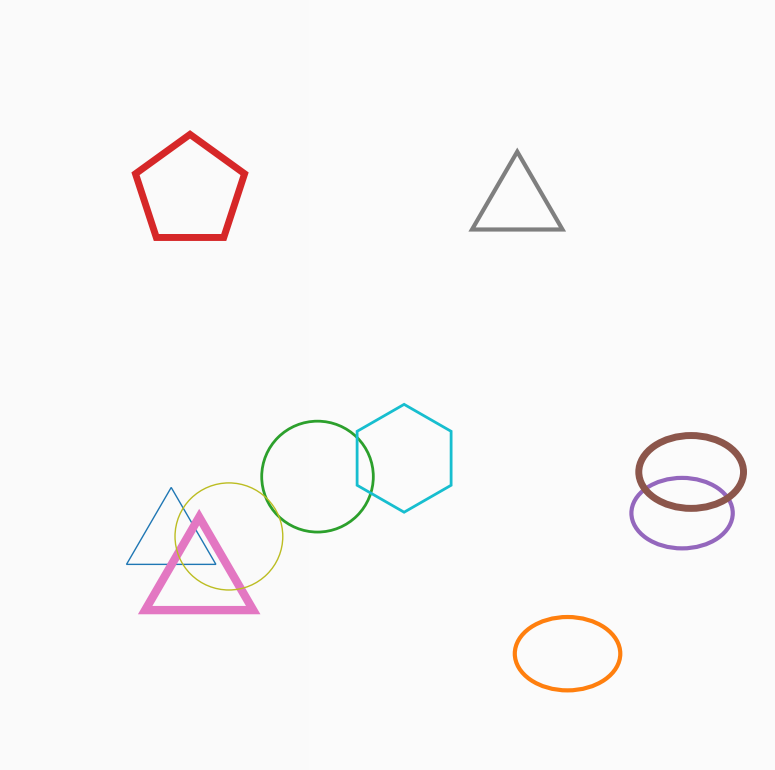[{"shape": "triangle", "thickness": 0.5, "radius": 0.33, "center": [0.221, 0.3]}, {"shape": "oval", "thickness": 1.5, "radius": 0.34, "center": [0.732, 0.151]}, {"shape": "circle", "thickness": 1, "radius": 0.36, "center": [0.41, 0.381]}, {"shape": "pentagon", "thickness": 2.5, "radius": 0.37, "center": [0.245, 0.751]}, {"shape": "oval", "thickness": 1.5, "radius": 0.33, "center": [0.88, 0.334]}, {"shape": "oval", "thickness": 2.5, "radius": 0.34, "center": [0.892, 0.387]}, {"shape": "triangle", "thickness": 3, "radius": 0.4, "center": [0.257, 0.248]}, {"shape": "triangle", "thickness": 1.5, "radius": 0.34, "center": [0.667, 0.736]}, {"shape": "circle", "thickness": 0.5, "radius": 0.35, "center": [0.295, 0.303]}, {"shape": "hexagon", "thickness": 1, "radius": 0.35, "center": [0.521, 0.405]}]